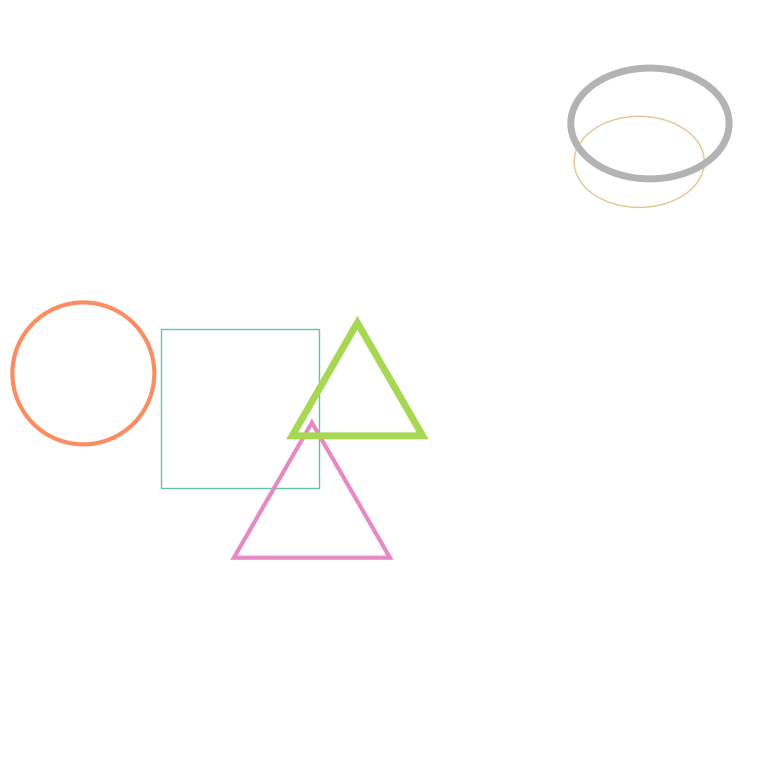[{"shape": "square", "thickness": 0.5, "radius": 0.51, "center": [0.311, 0.469]}, {"shape": "circle", "thickness": 1.5, "radius": 0.46, "center": [0.108, 0.515]}, {"shape": "triangle", "thickness": 1.5, "radius": 0.59, "center": [0.405, 0.334]}, {"shape": "triangle", "thickness": 2.5, "radius": 0.49, "center": [0.464, 0.483]}, {"shape": "oval", "thickness": 0.5, "radius": 0.42, "center": [0.83, 0.79]}, {"shape": "oval", "thickness": 2.5, "radius": 0.51, "center": [0.844, 0.84]}]